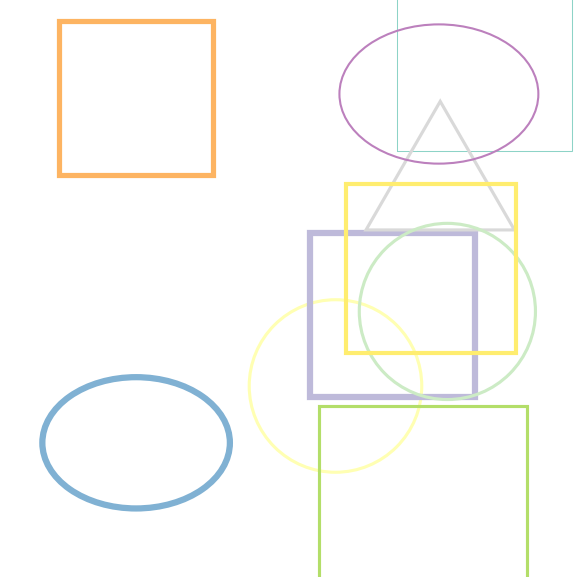[{"shape": "square", "thickness": 0.5, "radius": 0.76, "center": [0.839, 0.89]}, {"shape": "circle", "thickness": 1.5, "radius": 0.75, "center": [0.581, 0.331]}, {"shape": "square", "thickness": 3, "radius": 0.71, "center": [0.68, 0.454]}, {"shape": "oval", "thickness": 3, "radius": 0.81, "center": [0.236, 0.232]}, {"shape": "square", "thickness": 2.5, "radius": 0.67, "center": [0.236, 0.829]}, {"shape": "square", "thickness": 1.5, "radius": 0.9, "center": [0.732, 0.116]}, {"shape": "triangle", "thickness": 1.5, "radius": 0.74, "center": [0.762, 0.675]}, {"shape": "oval", "thickness": 1, "radius": 0.86, "center": [0.76, 0.836]}, {"shape": "circle", "thickness": 1.5, "radius": 0.76, "center": [0.775, 0.46]}, {"shape": "square", "thickness": 2, "radius": 0.73, "center": [0.746, 0.534]}]